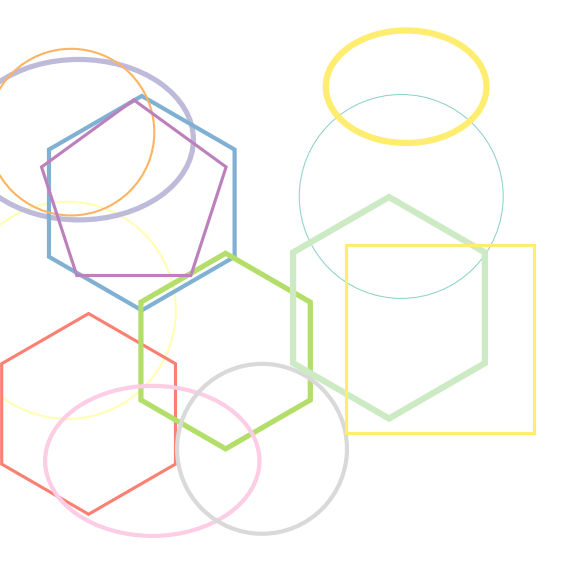[{"shape": "circle", "thickness": 0.5, "radius": 0.88, "center": [0.695, 0.659]}, {"shape": "circle", "thickness": 1, "radius": 0.94, "center": [0.116, 0.462]}, {"shape": "oval", "thickness": 2.5, "radius": 0.99, "center": [0.136, 0.757]}, {"shape": "hexagon", "thickness": 1.5, "radius": 0.87, "center": [0.153, 0.282]}, {"shape": "hexagon", "thickness": 2, "radius": 0.93, "center": [0.246, 0.647]}, {"shape": "circle", "thickness": 1, "radius": 0.72, "center": [0.123, 0.77]}, {"shape": "hexagon", "thickness": 2.5, "radius": 0.85, "center": [0.391, 0.391]}, {"shape": "oval", "thickness": 2, "radius": 0.93, "center": [0.264, 0.201]}, {"shape": "circle", "thickness": 2, "radius": 0.74, "center": [0.454, 0.222]}, {"shape": "pentagon", "thickness": 1.5, "radius": 0.84, "center": [0.232, 0.658]}, {"shape": "hexagon", "thickness": 3, "radius": 0.96, "center": [0.674, 0.466]}, {"shape": "oval", "thickness": 3, "radius": 0.7, "center": [0.703, 0.849]}, {"shape": "square", "thickness": 1.5, "radius": 0.81, "center": [0.762, 0.412]}]